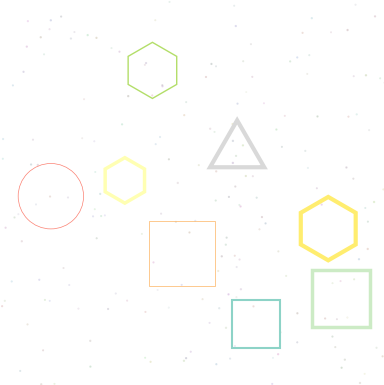[{"shape": "square", "thickness": 1.5, "radius": 0.31, "center": [0.665, 0.158]}, {"shape": "hexagon", "thickness": 2.5, "radius": 0.3, "center": [0.324, 0.531]}, {"shape": "circle", "thickness": 0.5, "radius": 0.42, "center": [0.132, 0.49]}, {"shape": "square", "thickness": 0.5, "radius": 0.43, "center": [0.473, 0.342]}, {"shape": "hexagon", "thickness": 1, "radius": 0.36, "center": [0.396, 0.817]}, {"shape": "triangle", "thickness": 3, "radius": 0.41, "center": [0.616, 0.606]}, {"shape": "square", "thickness": 2.5, "radius": 0.37, "center": [0.886, 0.225]}, {"shape": "hexagon", "thickness": 3, "radius": 0.41, "center": [0.853, 0.406]}]